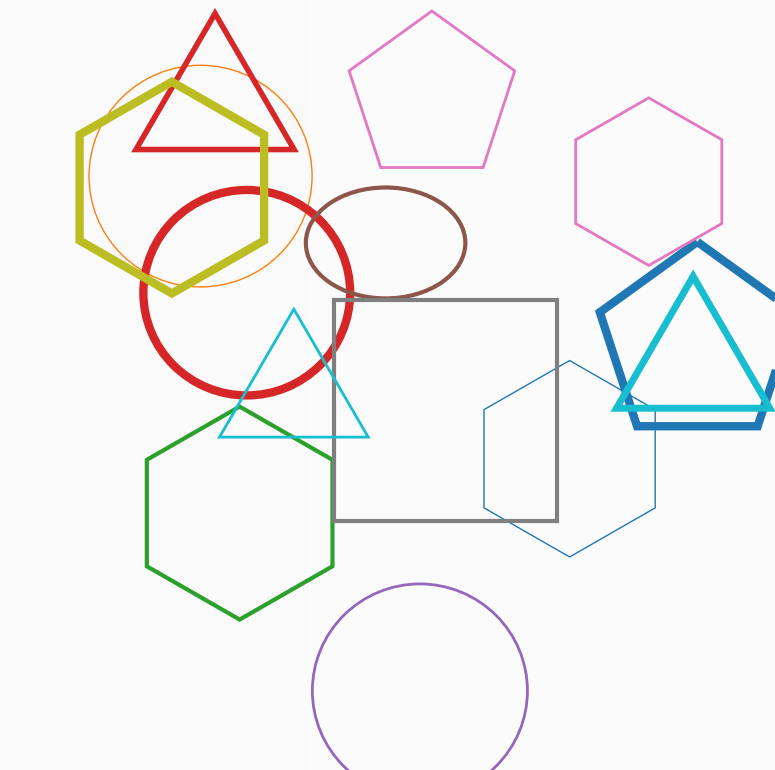[{"shape": "hexagon", "thickness": 0.5, "radius": 0.64, "center": [0.735, 0.404]}, {"shape": "pentagon", "thickness": 3, "radius": 0.66, "center": [0.9, 0.554]}, {"shape": "circle", "thickness": 0.5, "radius": 0.72, "center": [0.259, 0.771]}, {"shape": "hexagon", "thickness": 1.5, "radius": 0.69, "center": [0.309, 0.334]}, {"shape": "circle", "thickness": 3, "radius": 0.67, "center": [0.318, 0.62]}, {"shape": "triangle", "thickness": 2, "radius": 0.59, "center": [0.277, 0.865]}, {"shape": "circle", "thickness": 1, "radius": 0.69, "center": [0.542, 0.103]}, {"shape": "oval", "thickness": 1.5, "radius": 0.51, "center": [0.498, 0.684]}, {"shape": "pentagon", "thickness": 1, "radius": 0.56, "center": [0.557, 0.873]}, {"shape": "hexagon", "thickness": 1, "radius": 0.54, "center": [0.837, 0.764]}, {"shape": "square", "thickness": 1.5, "radius": 0.72, "center": [0.575, 0.467]}, {"shape": "hexagon", "thickness": 3, "radius": 0.69, "center": [0.222, 0.756]}, {"shape": "triangle", "thickness": 1, "radius": 0.55, "center": [0.379, 0.488]}, {"shape": "triangle", "thickness": 2.5, "radius": 0.57, "center": [0.894, 0.527]}]